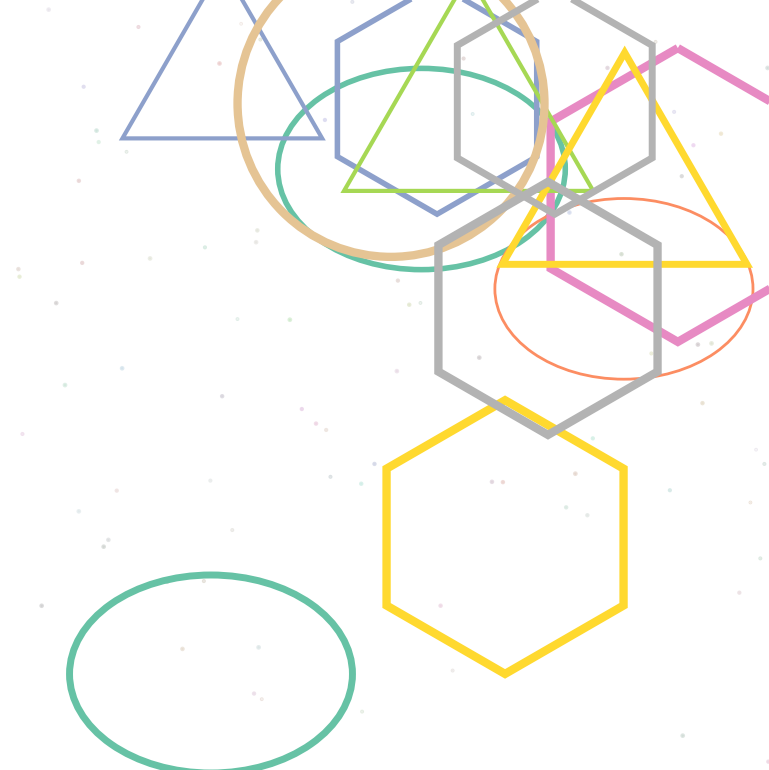[{"shape": "oval", "thickness": 2.5, "radius": 0.92, "center": [0.274, 0.125]}, {"shape": "oval", "thickness": 2, "radius": 0.93, "center": [0.547, 0.781]}, {"shape": "oval", "thickness": 1, "radius": 0.84, "center": [0.81, 0.625]}, {"shape": "triangle", "thickness": 1.5, "radius": 0.75, "center": [0.289, 0.895]}, {"shape": "hexagon", "thickness": 2, "radius": 0.75, "center": [0.568, 0.871]}, {"shape": "hexagon", "thickness": 3, "radius": 0.95, "center": [0.88, 0.747]}, {"shape": "triangle", "thickness": 1.5, "radius": 0.93, "center": [0.609, 0.845]}, {"shape": "triangle", "thickness": 2.5, "radius": 0.92, "center": [0.811, 0.748]}, {"shape": "hexagon", "thickness": 3, "radius": 0.89, "center": [0.656, 0.302]}, {"shape": "circle", "thickness": 3, "radius": 1.0, "center": [0.508, 0.866]}, {"shape": "hexagon", "thickness": 3, "radius": 0.82, "center": [0.712, 0.6]}, {"shape": "hexagon", "thickness": 2.5, "radius": 0.73, "center": [0.72, 0.868]}]